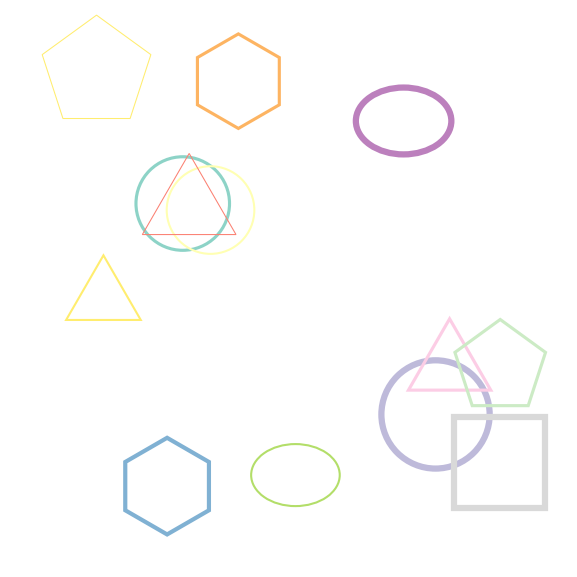[{"shape": "circle", "thickness": 1.5, "radius": 0.4, "center": [0.316, 0.647]}, {"shape": "circle", "thickness": 1, "radius": 0.38, "center": [0.365, 0.635]}, {"shape": "circle", "thickness": 3, "radius": 0.47, "center": [0.754, 0.281]}, {"shape": "triangle", "thickness": 0.5, "radius": 0.47, "center": [0.328, 0.64]}, {"shape": "hexagon", "thickness": 2, "radius": 0.42, "center": [0.289, 0.157]}, {"shape": "hexagon", "thickness": 1.5, "radius": 0.41, "center": [0.413, 0.859]}, {"shape": "oval", "thickness": 1, "radius": 0.38, "center": [0.512, 0.176]}, {"shape": "triangle", "thickness": 1.5, "radius": 0.41, "center": [0.779, 0.365]}, {"shape": "square", "thickness": 3, "radius": 0.39, "center": [0.865, 0.198]}, {"shape": "oval", "thickness": 3, "radius": 0.41, "center": [0.699, 0.79]}, {"shape": "pentagon", "thickness": 1.5, "radius": 0.41, "center": [0.866, 0.363]}, {"shape": "pentagon", "thickness": 0.5, "radius": 0.49, "center": [0.167, 0.874]}, {"shape": "triangle", "thickness": 1, "radius": 0.37, "center": [0.179, 0.482]}]